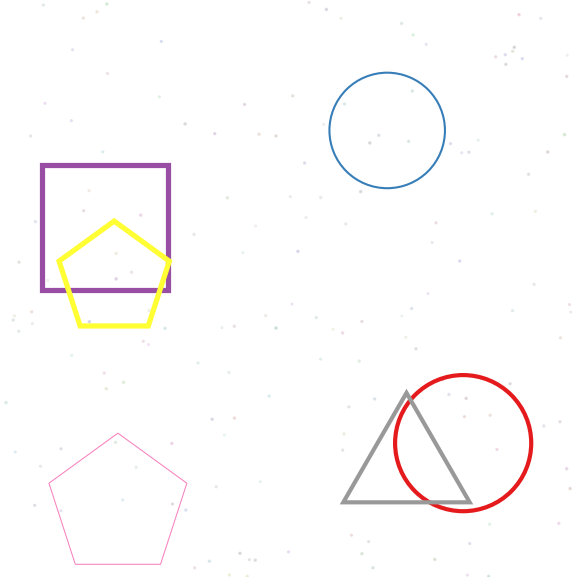[{"shape": "circle", "thickness": 2, "radius": 0.59, "center": [0.802, 0.232]}, {"shape": "circle", "thickness": 1, "radius": 0.5, "center": [0.67, 0.773]}, {"shape": "square", "thickness": 2.5, "radius": 0.54, "center": [0.182, 0.605]}, {"shape": "pentagon", "thickness": 2.5, "radius": 0.5, "center": [0.198, 0.516]}, {"shape": "pentagon", "thickness": 0.5, "radius": 0.63, "center": [0.204, 0.124]}, {"shape": "triangle", "thickness": 2, "radius": 0.63, "center": [0.704, 0.192]}]